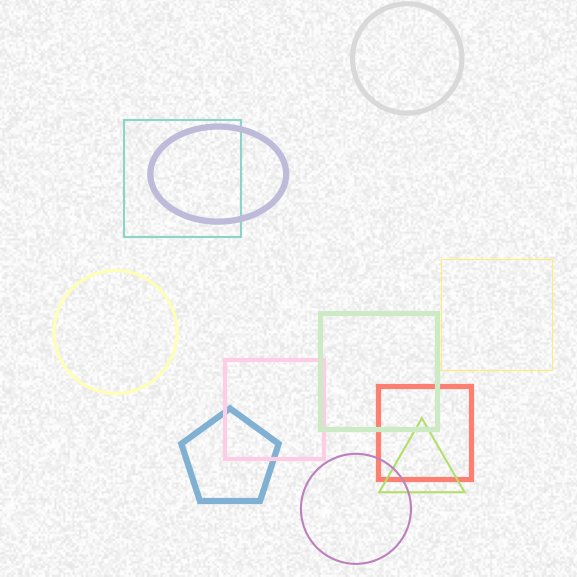[{"shape": "square", "thickness": 1, "radius": 0.51, "center": [0.317, 0.69]}, {"shape": "circle", "thickness": 1.5, "radius": 0.53, "center": [0.2, 0.424]}, {"shape": "oval", "thickness": 3, "radius": 0.59, "center": [0.378, 0.698]}, {"shape": "square", "thickness": 2.5, "radius": 0.4, "center": [0.736, 0.25]}, {"shape": "pentagon", "thickness": 3, "radius": 0.44, "center": [0.398, 0.203]}, {"shape": "triangle", "thickness": 1, "radius": 0.43, "center": [0.731, 0.189]}, {"shape": "square", "thickness": 2, "radius": 0.43, "center": [0.475, 0.29]}, {"shape": "circle", "thickness": 2.5, "radius": 0.47, "center": [0.705, 0.898]}, {"shape": "circle", "thickness": 1, "radius": 0.48, "center": [0.616, 0.118]}, {"shape": "square", "thickness": 2.5, "radius": 0.5, "center": [0.655, 0.356]}, {"shape": "square", "thickness": 0.5, "radius": 0.48, "center": [0.86, 0.454]}]